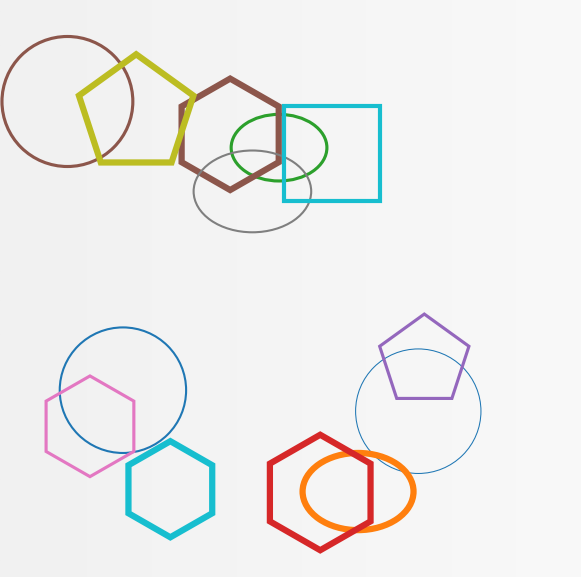[{"shape": "circle", "thickness": 0.5, "radius": 0.54, "center": [0.72, 0.287]}, {"shape": "circle", "thickness": 1, "radius": 0.54, "center": [0.211, 0.323]}, {"shape": "oval", "thickness": 3, "radius": 0.48, "center": [0.616, 0.148]}, {"shape": "oval", "thickness": 1.5, "radius": 0.41, "center": [0.48, 0.743]}, {"shape": "hexagon", "thickness": 3, "radius": 0.5, "center": [0.551, 0.146]}, {"shape": "pentagon", "thickness": 1.5, "radius": 0.4, "center": [0.73, 0.375]}, {"shape": "circle", "thickness": 1.5, "radius": 0.56, "center": [0.116, 0.823]}, {"shape": "hexagon", "thickness": 3, "radius": 0.48, "center": [0.396, 0.767]}, {"shape": "hexagon", "thickness": 1.5, "radius": 0.44, "center": [0.155, 0.261]}, {"shape": "oval", "thickness": 1, "radius": 0.51, "center": [0.434, 0.668]}, {"shape": "pentagon", "thickness": 3, "radius": 0.52, "center": [0.234, 0.802]}, {"shape": "hexagon", "thickness": 3, "radius": 0.42, "center": [0.293, 0.152]}, {"shape": "square", "thickness": 2, "radius": 0.41, "center": [0.572, 0.733]}]